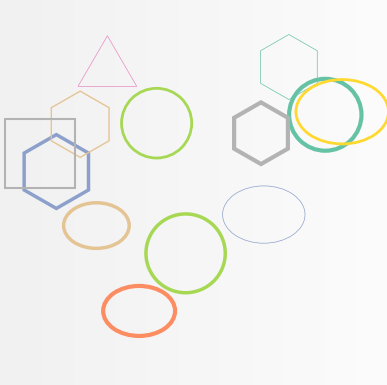[{"shape": "hexagon", "thickness": 0.5, "radius": 0.42, "center": [0.746, 0.826]}, {"shape": "circle", "thickness": 3, "radius": 0.47, "center": [0.839, 0.702]}, {"shape": "oval", "thickness": 3, "radius": 0.46, "center": [0.359, 0.192]}, {"shape": "hexagon", "thickness": 2.5, "radius": 0.48, "center": [0.145, 0.554]}, {"shape": "oval", "thickness": 0.5, "radius": 0.53, "center": [0.681, 0.443]}, {"shape": "triangle", "thickness": 0.5, "radius": 0.44, "center": [0.277, 0.819]}, {"shape": "circle", "thickness": 2, "radius": 0.45, "center": [0.404, 0.68]}, {"shape": "circle", "thickness": 2.5, "radius": 0.51, "center": [0.479, 0.342]}, {"shape": "oval", "thickness": 2, "radius": 0.6, "center": [0.883, 0.71]}, {"shape": "oval", "thickness": 2.5, "radius": 0.42, "center": [0.249, 0.414]}, {"shape": "hexagon", "thickness": 1, "radius": 0.43, "center": [0.207, 0.677]}, {"shape": "square", "thickness": 1.5, "radius": 0.45, "center": [0.103, 0.602]}, {"shape": "hexagon", "thickness": 3, "radius": 0.4, "center": [0.674, 0.654]}]